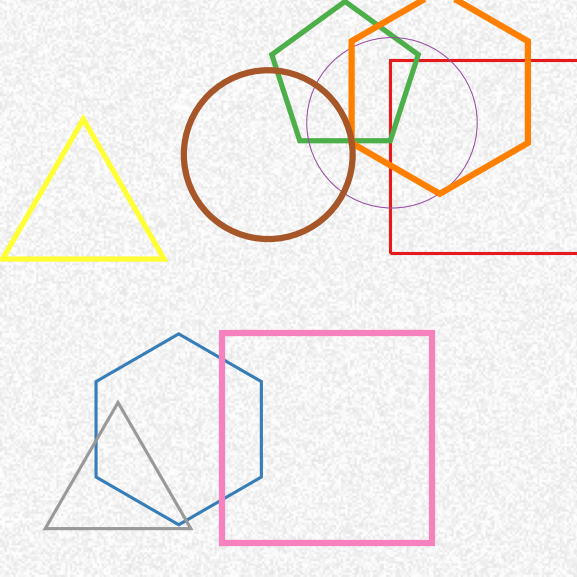[{"shape": "square", "thickness": 1.5, "radius": 0.83, "center": [0.842, 0.728]}, {"shape": "hexagon", "thickness": 1.5, "radius": 0.83, "center": [0.309, 0.256]}, {"shape": "pentagon", "thickness": 2.5, "radius": 0.67, "center": [0.597, 0.863]}, {"shape": "circle", "thickness": 0.5, "radius": 0.74, "center": [0.679, 0.787]}, {"shape": "hexagon", "thickness": 3, "radius": 0.88, "center": [0.761, 0.84]}, {"shape": "triangle", "thickness": 2.5, "radius": 0.81, "center": [0.144, 0.631]}, {"shape": "circle", "thickness": 3, "radius": 0.73, "center": [0.464, 0.731]}, {"shape": "square", "thickness": 3, "radius": 0.91, "center": [0.567, 0.24]}, {"shape": "triangle", "thickness": 1.5, "radius": 0.73, "center": [0.204, 0.157]}]